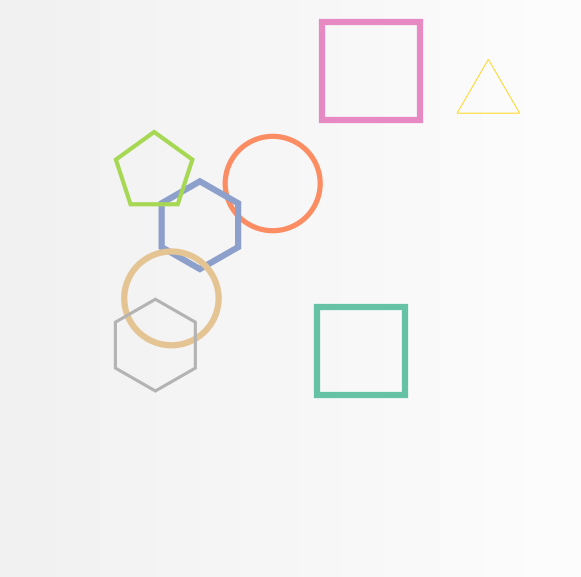[{"shape": "square", "thickness": 3, "radius": 0.38, "center": [0.621, 0.391]}, {"shape": "circle", "thickness": 2.5, "radius": 0.41, "center": [0.469, 0.681]}, {"shape": "hexagon", "thickness": 3, "radius": 0.38, "center": [0.344, 0.609]}, {"shape": "square", "thickness": 3, "radius": 0.42, "center": [0.638, 0.877]}, {"shape": "pentagon", "thickness": 2, "radius": 0.35, "center": [0.265, 0.701]}, {"shape": "triangle", "thickness": 0.5, "radius": 0.31, "center": [0.84, 0.834]}, {"shape": "circle", "thickness": 3, "radius": 0.41, "center": [0.295, 0.482]}, {"shape": "hexagon", "thickness": 1.5, "radius": 0.4, "center": [0.267, 0.402]}]